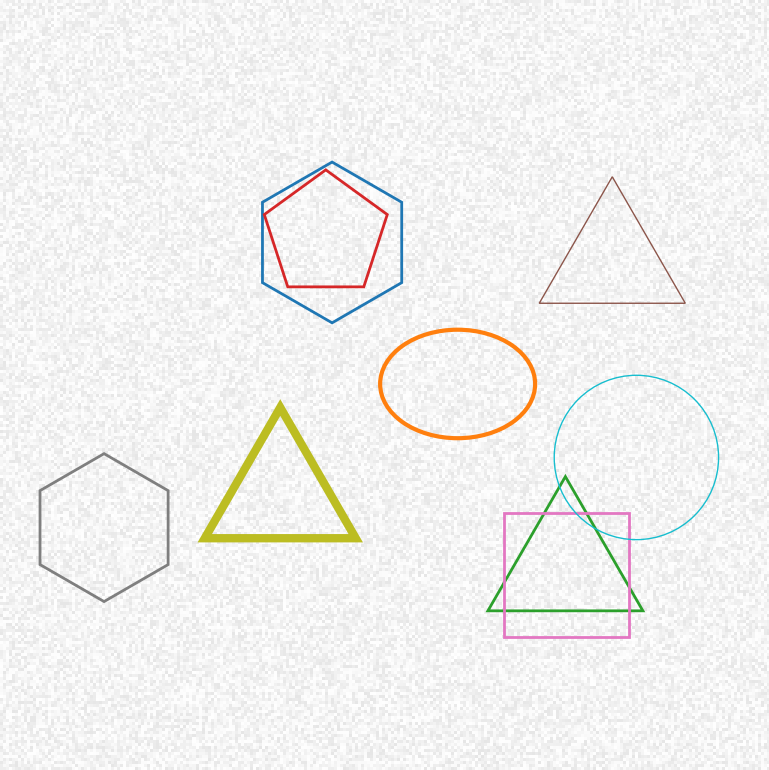[{"shape": "hexagon", "thickness": 1, "radius": 0.52, "center": [0.431, 0.685]}, {"shape": "oval", "thickness": 1.5, "radius": 0.5, "center": [0.594, 0.501]}, {"shape": "triangle", "thickness": 1, "radius": 0.58, "center": [0.734, 0.265]}, {"shape": "pentagon", "thickness": 1, "radius": 0.42, "center": [0.423, 0.695]}, {"shape": "triangle", "thickness": 0.5, "radius": 0.55, "center": [0.795, 0.661]}, {"shape": "square", "thickness": 1, "radius": 0.41, "center": [0.736, 0.253]}, {"shape": "hexagon", "thickness": 1, "radius": 0.48, "center": [0.135, 0.315]}, {"shape": "triangle", "thickness": 3, "radius": 0.57, "center": [0.364, 0.358]}, {"shape": "circle", "thickness": 0.5, "radius": 0.53, "center": [0.826, 0.406]}]